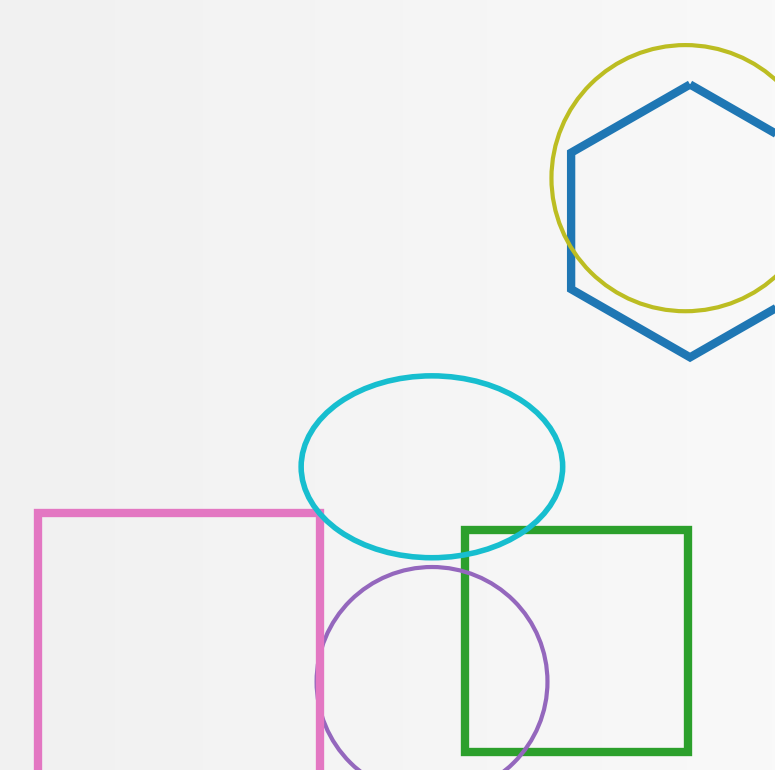[{"shape": "hexagon", "thickness": 3, "radius": 0.89, "center": [0.89, 0.713]}, {"shape": "square", "thickness": 3, "radius": 0.72, "center": [0.744, 0.167]}, {"shape": "circle", "thickness": 1.5, "radius": 0.74, "center": [0.557, 0.115]}, {"shape": "square", "thickness": 3, "radius": 0.91, "center": [0.231, 0.151]}, {"shape": "circle", "thickness": 1.5, "radius": 0.86, "center": [0.884, 0.769]}, {"shape": "oval", "thickness": 2, "radius": 0.84, "center": [0.557, 0.394]}]